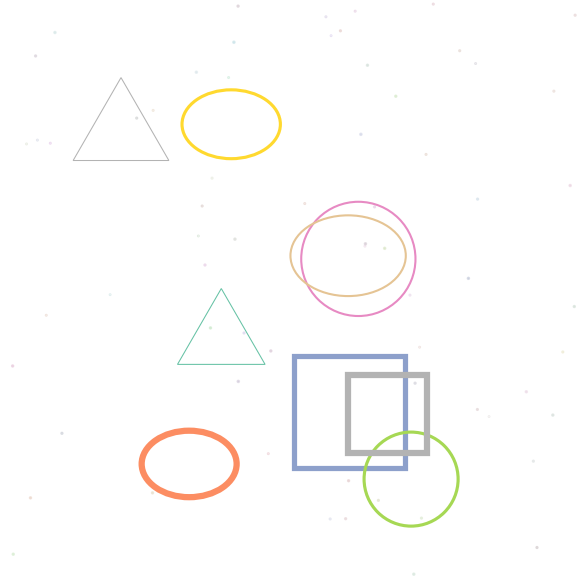[{"shape": "triangle", "thickness": 0.5, "radius": 0.44, "center": [0.383, 0.412]}, {"shape": "oval", "thickness": 3, "radius": 0.41, "center": [0.328, 0.196]}, {"shape": "square", "thickness": 2.5, "radius": 0.48, "center": [0.605, 0.285]}, {"shape": "circle", "thickness": 1, "radius": 0.49, "center": [0.621, 0.551]}, {"shape": "circle", "thickness": 1.5, "radius": 0.41, "center": [0.712, 0.17]}, {"shape": "oval", "thickness": 1.5, "radius": 0.43, "center": [0.4, 0.784]}, {"shape": "oval", "thickness": 1, "radius": 0.5, "center": [0.603, 0.556]}, {"shape": "square", "thickness": 3, "radius": 0.34, "center": [0.671, 0.283]}, {"shape": "triangle", "thickness": 0.5, "radius": 0.48, "center": [0.21, 0.769]}]